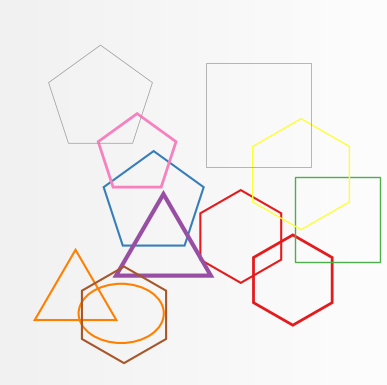[{"shape": "hexagon", "thickness": 1.5, "radius": 0.6, "center": [0.621, 0.386]}, {"shape": "hexagon", "thickness": 2, "radius": 0.59, "center": [0.756, 0.273]}, {"shape": "pentagon", "thickness": 1.5, "radius": 0.68, "center": [0.397, 0.472]}, {"shape": "square", "thickness": 1, "radius": 0.55, "center": [0.872, 0.429]}, {"shape": "triangle", "thickness": 3, "radius": 0.71, "center": [0.422, 0.355]}, {"shape": "oval", "thickness": 1.5, "radius": 0.55, "center": [0.313, 0.186]}, {"shape": "triangle", "thickness": 1.5, "radius": 0.61, "center": [0.195, 0.23]}, {"shape": "hexagon", "thickness": 1, "radius": 0.72, "center": [0.777, 0.548]}, {"shape": "hexagon", "thickness": 1.5, "radius": 0.63, "center": [0.32, 0.182]}, {"shape": "pentagon", "thickness": 2, "radius": 0.53, "center": [0.354, 0.599]}, {"shape": "pentagon", "thickness": 0.5, "radius": 0.7, "center": [0.259, 0.742]}, {"shape": "square", "thickness": 0.5, "radius": 0.68, "center": [0.668, 0.701]}]